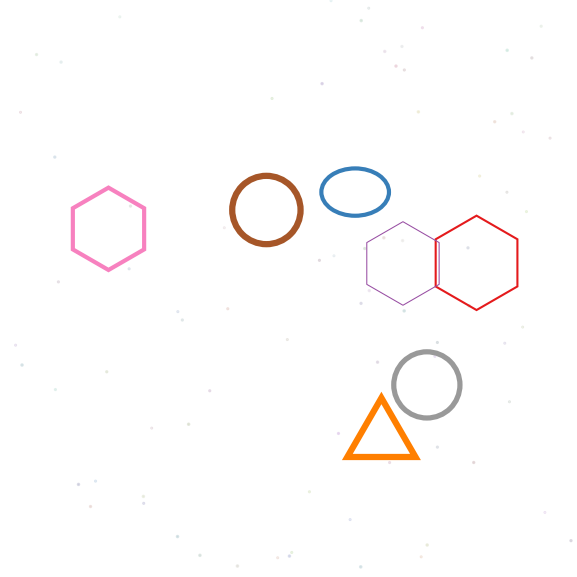[{"shape": "hexagon", "thickness": 1, "radius": 0.41, "center": [0.825, 0.544]}, {"shape": "oval", "thickness": 2, "radius": 0.29, "center": [0.615, 0.667]}, {"shape": "hexagon", "thickness": 0.5, "radius": 0.36, "center": [0.698, 0.543]}, {"shape": "triangle", "thickness": 3, "radius": 0.34, "center": [0.66, 0.242]}, {"shape": "circle", "thickness": 3, "radius": 0.3, "center": [0.461, 0.635]}, {"shape": "hexagon", "thickness": 2, "radius": 0.36, "center": [0.188, 0.603]}, {"shape": "circle", "thickness": 2.5, "radius": 0.29, "center": [0.739, 0.333]}]